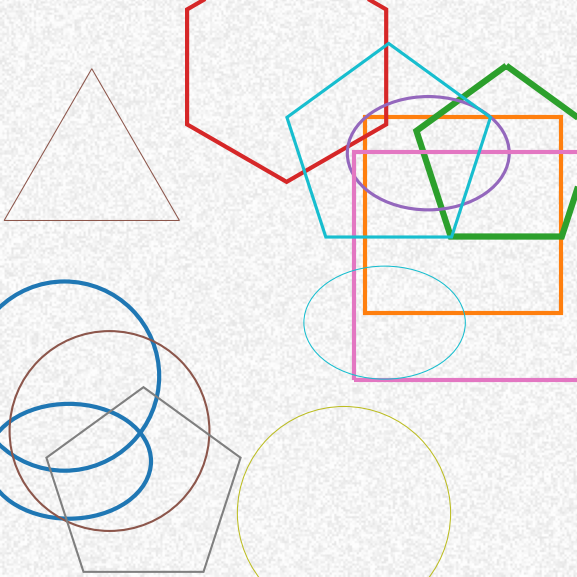[{"shape": "oval", "thickness": 2, "radius": 0.71, "center": [0.119, 0.2]}, {"shape": "circle", "thickness": 2, "radius": 0.82, "center": [0.112, 0.348]}, {"shape": "square", "thickness": 2, "radius": 0.85, "center": [0.802, 0.627]}, {"shape": "pentagon", "thickness": 3, "radius": 0.82, "center": [0.877, 0.722]}, {"shape": "hexagon", "thickness": 2, "radius": 1.0, "center": [0.496, 0.883]}, {"shape": "oval", "thickness": 1.5, "radius": 0.7, "center": [0.742, 0.734]}, {"shape": "circle", "thickness": 1, "radius": 0.87, "center": [0.19, 0.253]}, {"shape": "triangle", "thickness": 0.5, "radius": 0.88, "center": [0.159, 0.705]}, {"shape": "square", "thickness": 2, "radius": 0.99, "center": [0.811, 0.538]}, {"shape": "pentagon", "thickness": 1, "radius": 0.88, "center": [0.248, 0.152]}, {"shape": "circle", "thickness": 0.5, "radius": 0.92, "center": [0.596, 0.111]}, {"shape": "oval", "thickness": 0.5, "radius": 0.7, "center": [0.666, 0.44]}, {"shape": "pentagon", "thickness": 1.5, "radius": 0.93, "center": [0.673, 0.739]}]